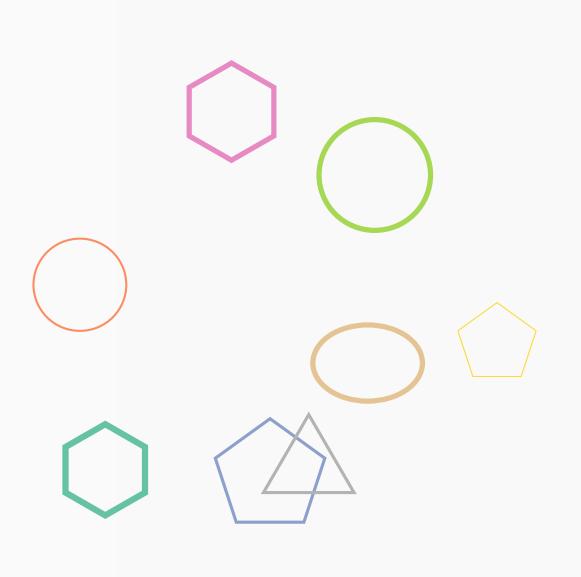[{"shape": "hexagon", "thickness": 3, "radius": 0.39, "center": [0.181, 0.186]}, {"shape": "circle", "thickness": 1, "radius": 0.4, "center": [0.137, 0.506]}, {"shape": "pentagon", "thickness": 1.5, "radius": 0.5, "center": [0.465, 0.175]}, {"shape": "hexagon", "thickness": 2.5, "radius": 0.42, "center": [0.398, 0.806]}, {"shape": "circle", "thickness": 2.5, "radius": 0.48, "center": [0.645, 0.696]}, {"shape": "pentagon", "thickness": 0.5, "radius": 0.35, "center": [0.855, 0.404]}, {"shape": "oval", "thickness": 2.5, "radius": 0.47, "center": [0.633, 0.371]}, {"shape": "triangle", "thickness": 1.5, "radius": 0.45, "center": [0.531, 0.191]}]